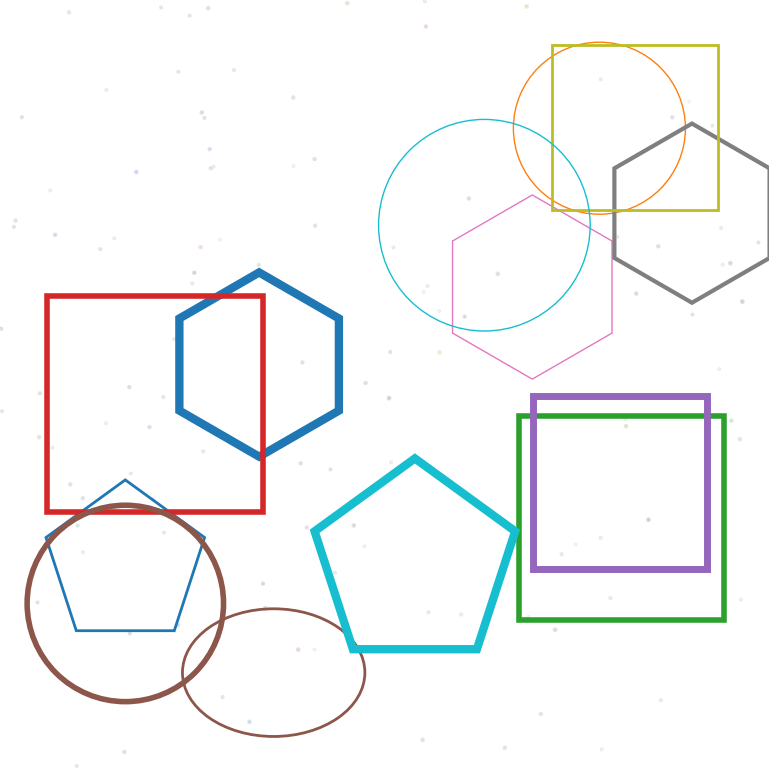[{"shape": "hexagon", "thickness": 3, "radius": 0.6, "center": [0.337, 0.527]}, {"shape": "pentagon", "thickness": 1, "radius": 0.54, "center": [0.163, 0.268]}, {"shape": "circle", "thickness": 0.5, "radius": 0.56, "center": [0.778, 0.833]}, {"shape": "square", "thickness": 2, "radius": 0.66, "center": [0.807, 0.328]}, {"shape": "square", "thickness": 2, "radius": 0.7, "center": [0.202, 0.475]}, {"shape": "square", "thickness": 2.5, "radius": 0.56, "center": [0.805, 0.373]}, {"shape": "circle", "thickness": 2, "radius": 0.64, "center": [0.163, 0.216]}, {"shape": "oval", "thickness": 1, "radius": 0.59, "center": [0.355, 0.126]}, {"shape": "hexagon", "thickness": 0.5, "radius": 0.6, "center": [0.691, 0.627]}, {"shape": "hexagon", "thickness": 1.5, "radius": 0.58, "center": [0.899, 0.723]}, {"shape": "square", "thickness": 1, "radius": 0.54, "center": [0.825, 0.834]}, {"shape": "pentagon", "thickness": 3, "radius": 0.68, "center": [0.539, 0.268]}, {"shape": "circle", "thickness": 0.5, "radius": 0.69, "center": [0.629, 0.708]}]